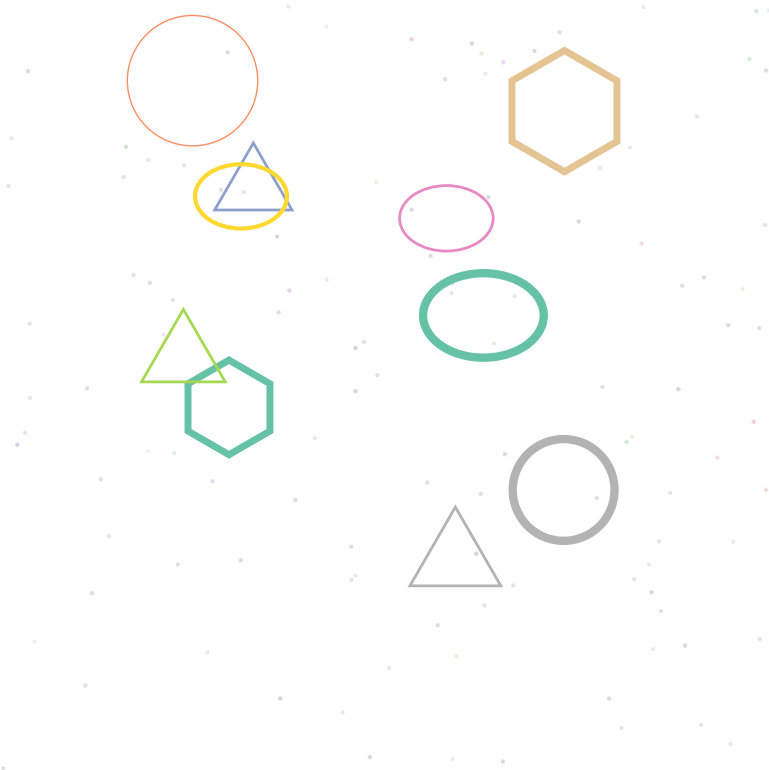[{"shape": "oval", "thickness": 3, "radius": 0.39, "center": [0.628, 0.59]}, {"shape": "hexagon", "thickness": 2.5, "radius": 0.31, "center": [0.297, 0.471]}, {"shape": "circle", "thickness": 0.5, "radius": 0.42, "center": [0.25, 0.895]}, {"shape": "triangle", "thickness": 1, "radius": 0.29, "center": [0.329, 0.756]}, {"shape": "oval", "thickness": 1, "radius": 0.3, "center": [0.58, 0.716]}, {"shape": "triangle", "thickness": 1, "radius": 0.31, "center": [0.238, 0.535]}, {"shape": "oval", "thickness": 1.5, "radius": 0.3, "center": [0.313, 0.745]}, {"shape": "hexagon", "thickness": 2.5, "radius": 0.39, "center": [0.733, 0.856]}, {"shape": "triangle", "thickness": 1, "radius": 0.34, "center": [0.591, 0.273]}, {"shape": "circle", "thickness": 3, "radius": 0.33, "center": [0.732, 0.364]}]